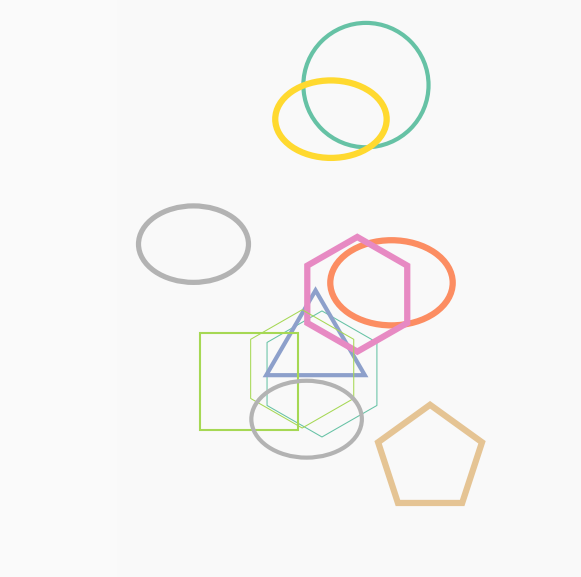[{"shape": "hexagon", "thickness": 0.5, "radius": 0.55, "center": [0.554, 0.352]}, {"shape": "circle", "thickness": 2, "radius": 0.54, "center": [0.63, 0.852]}, {"shape": "oval", "thickness": 3, "radius": 0.53, "center": [0.674, 0.509]}, {"shape": "triangle", "thickness": 2, "radius": 0.49, "center": [0.543, 0.398]}, {"shape": "hexagon", "thickness": 3, "radius": 0.5, "center": [0.615, 0.49]}, {"shape": "hexagon", "thickness": 0.5, "radius": 0.51, "center": [0.52, 0.36]}, {"shape": "square", "thickness": 1, "radius": 0.42, "center": [0.428, 0.338]}, {"shape": "oval", "thickness": 3, "radius": 0.48, "center": [0.569, 0.793]}, {"shape": "pentagon", "thickness": 3, "radius": 0.47, "center": [0.74, 0.204]}, {"shape": "oval", "thickness": 2.5, "radius": 0.47, "center": [0.333, 0.576]}, {"shape": "oval", "thickness": 2, "radius": 0.48, "center": [0.527, 0.273]}]